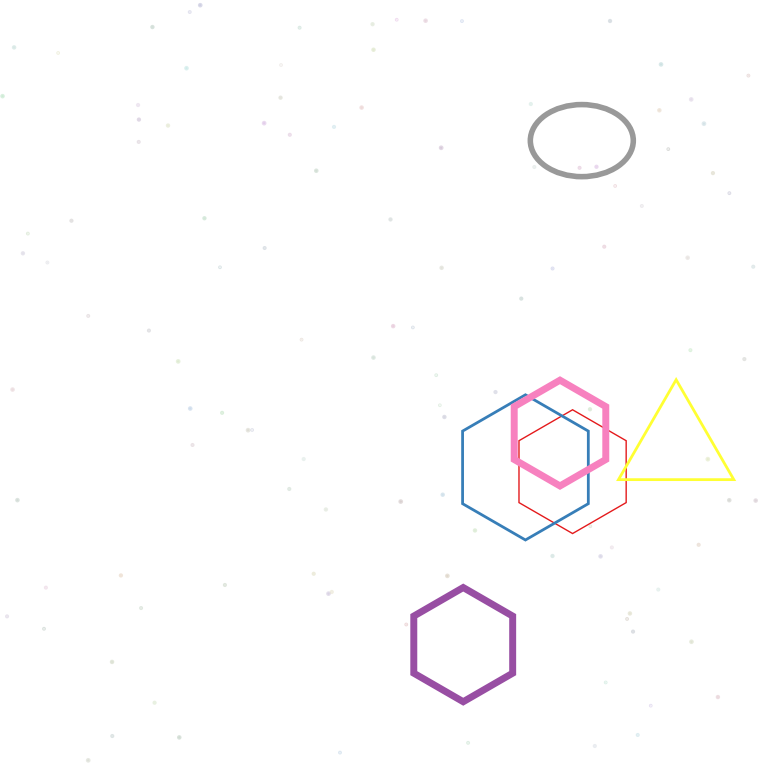[{"shape": "hexagon", "thickness": 0.5, "radius": 0.4, "center": [0.744, 0.387]}, {"shape": "hexagon", "thickness": 1, "radius": 0.47, "center": [0.682, 0.393]}, {"shape": "hexagon", "thickness": 2.5, "radius": 0.37, "center": [0.602, 0.163]}, {"shape": "triangle", "thickness": 1, "radius": 0.43, "center": [0.878, 0.42]}, {"shape": "hexagon", "thickness": 2.5, "radius": 0.34, "center": [0.727, 0.438]}, {"shape": "oval", "thickness": 2, "radius": 0.33, "center": [0.756, 0.817]}]